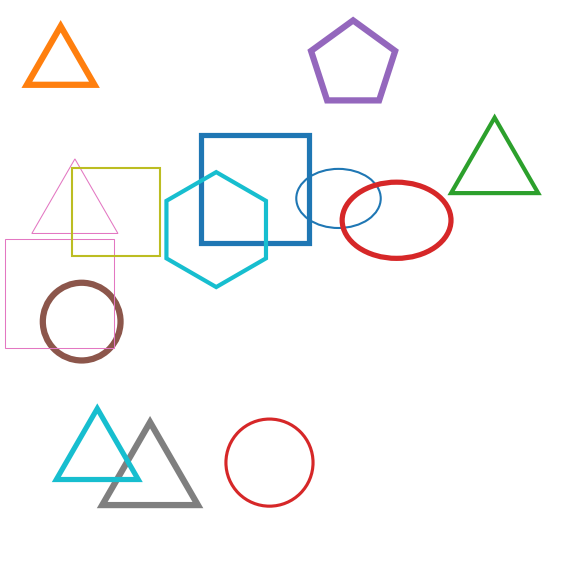[{"shape": "square", "thickness": 2.5, "radius": 0.47, "center": [0.442, 0.672]}, {"shape": "oval", "thickness": 1, "radius": 0.37, "center": [0.586, 0.656]}, {"shape": "triangle", "thickness": 3, "radius": 0.34, "center": [0.105, 0.886]}, {"shape": "triangle", "thickness": 2, "radius": 0.44, "center": [0.856, 0.708]}, {"shape": "circle", "thickness": 1.5, "radius": 0.38, "center": [0.467, 0.198]}, {"shape": "oval", "thickness": 2.5, "radius": 0.47, "center": [0.687, 0.618]}, {"shape": "pentagon", "thickness": 3, "radius": 0.38, "center": [0.611, 0.887]}, {"shape": "circle", "thickness": 3, "radius": 0.34, "center": [0.141, 0.442]}, {"shape": "square", "thickness": 0.5, "radius": 0.47, "center": [0.103, 0.491]}, {"shape": "triangle", "thickness": 0.5, "radius": 0.43, "center": [0.13, 0.638]}, {"shape": "triangle", "thickness": 3, "radius": 0.48, "center": [0.26, 0.172]}, {"shape": "square", "thickness": 1, "radius": 0.38, "center": [0.202, 0.632]}, {"shape": "hexagon", "thickness": 2, "radius": 0.5, "center": [0.374, 0.602]}, {"shape": "triangle", "thickness": 2.5, "radius": 0.41, "center": [0.168, 0.21]}]